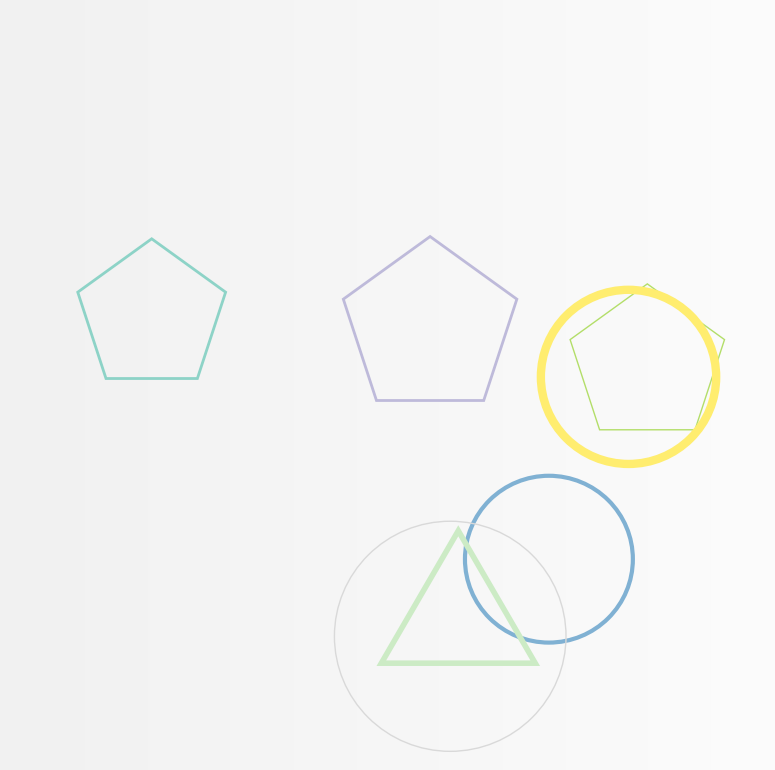[{"shape": "pentagon", "thickness": 1, "radius": 0.5, "center": [0.196, 0.59]}, {"shape": "pentagon", "thickness": 1, "radius": 0.59, "center": [0.555, 0.575]}, {"shape": "circle", "thickness": 1.5, "radius": 0.54, "center": [0.708, 0.274]}, {"shape": "pentagon", "thickness": 0.5, "radius": 0.52, "center": [0.835, 0.527]}, {"shape": "circle", "thickness": 0.5, "radius": 0.75, "center": [0.581, 0.174]}, {"shape": "triangle", "thickness": 2, "radius": 0.57, "center": [0.591, 0.196]}, {"shape": "circle", "thickness": 3, "radius": 0.57, "center": [0.811, 0.511]}]